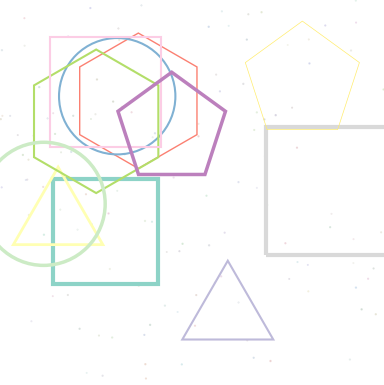[{"shape": "square", "thickness": 3, "radius": 0.68, "center": [0.274, 0.399]}, {"shape": "triangle", "thickness": 2, "radius": 0.67, "center": [0.151, 0.432]}, {"shape": "triangle", "thickness": 1.5, "radius": 0.68, "center": [0.592, 0.186]}, {"shape": "hexagon", "thickness": 1, "radius": 0.88, "center": [0.359, 0.738]}, {"shape": "circle", "thickness": 1.5, "radius": 0.76, "center": [0.304, 0.75]}, {"shape": "hexagon", "thickness": 1.5, "radius": 0.93, "center": [0.25, 0.685]}, {"shape": "square", "thickness": 1.5, "radius": 0.72, "center": [0.273, 0.761]}, {"shape": "square", "thickness": 3, "radius": 0.83, "center": [0.857, 0.503]}, {"shape": "pentagon", "thickness": 2.5, "radius": 0.73, "center": [0.446, 0.666]}, {"shape": "circle", "thickness": 2.5, "radius": 0.8, "center": [0.113, 0.471]}, {"shape": "pentagon", "thickness": 0.5, "radius": 0.78, "center": [0.785, 0.789]}]